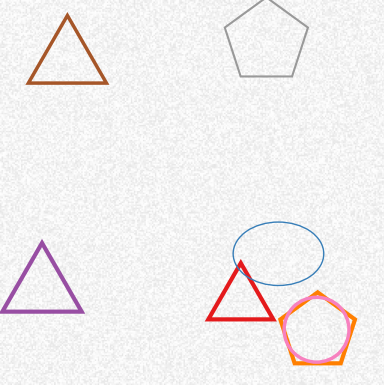[{"shape": "triangle", "thickness": 3, "radius": 0.49, "center": [0.625, 0.219]}, {"shape": "oval", "thickness": 1, "radius": 0.59, "center": [0.723, 0.341]}, {"shape": "triangle", "thickness": 3, "radius": 0.59, "center": [0.109, 0.25]}, {"shape": "pentagon", "thickness": 3, "radius": 0.51, "center": [0.825, 0.139]}, {"shape": "triangle", "thickness": 2.5, "radius": 0.59, "center": [0.175, 0.843]}, {"shape": "circle", "thickness": 2.5, "radius": 0.42, "center": [0.822, 0.144]}, {"shape": "pentagon", "thickness": 1.5, "radius": 0.57, "center": [0.692, 0.893]}]